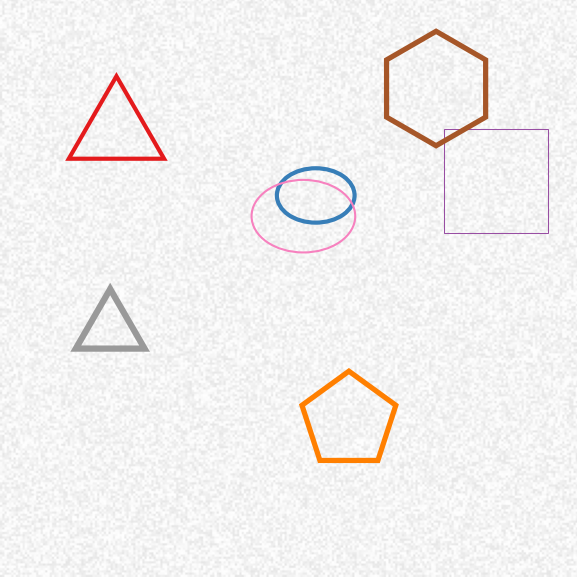[{"shape": "triangle", "thickness": 2, "radius": 0.48, "center": [0.202, 0.772]}, {"shape": "oval", "thickness": 2, "radius": 0.34, "center": [0.547, 0.661]}, {"shape": "square", "thickness": 0.5, "radius": 0.45, "center": [0.859, 0.686]}, {"shape": "pentagon", "thickness": 2.5, "radius": 0.43, "center": [0.604, 0.271]}, {"shape": "hexagon", "thickness": 2.5, "radius": 0.5, "center": [0.755, 0.846]}, {"shape": "oval", "thickness": 1, "radius": 0.45, "center": [0.525, 0.625]}, {"shape": "triangle", "thickness": 3, "radius": 0.34, "center": [0.191, 0.43]}]